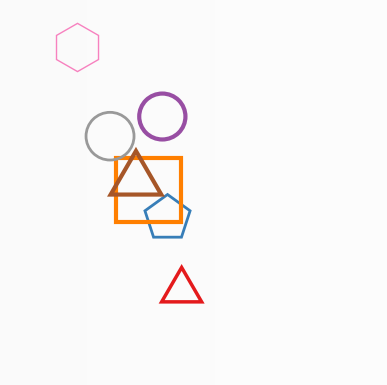[{"shape": "triangle", "thickness": 2.5, "radius": 0.3, "center": [0.469, 0.246]}, {"shape": "pentagon", "thickness": 2, "radius": 0.31, "center": [0.432, 0.434]}, {"shape": "circle", "thickness": 3, "radius": 0.3, "center": [0.419, 0.697]}, {"shape": "square", "thickness": 3, "radius": 0.42, "center": [0.383, 0.506]}, {"shape": "triangle", "thickness": 3, "radius": 0.38, "center": [0.351, 0.532]}, {"shape": "hexagon", "thickness": 1, "radius": 0.31, "center": [0.2, 0.877]}, {"shape": "circle", "thickness": 2, "radius": 0.31, "center": [0.284, 0.646]}]